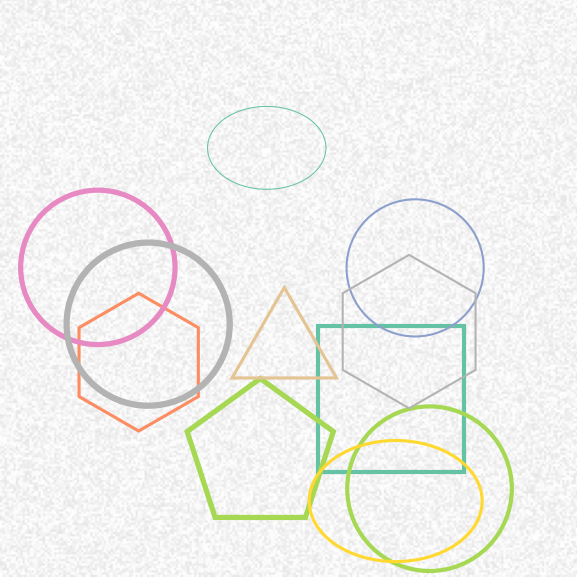[{"shape": "square", "thickness": 2, "radius": 0.63, "center": [0.677, 0.309]}, {"shape": "oval", "thickness": 0.5, "radius": 0.51, "center": [0.462, 0.743]}, {"shape": "hexagon", "thickness": 1.5, "radius": 0.6, "center": [0.24, 0.372]}, {"shape": "circle", "thickness": 1, "radius": 0.59, "center": [0.719, 0.535]}, {"shape": "circle", "thickness": 2.5, "radius": 0.67, "center": [0.169, 0.536]}, {"shape": "circle", "thickness": 2, "radius": 0.71, "center": [0.744, 0.153]}, {"shape": "pentagon", "thickness": 2.5, "radius": 0.67, "center": [0.451, 0.211]}, {"shape": "oval", "thickness": 1.5, "radius": 0.75, "center": [0.685, 0.132]}, {"shape": "triangle", "thickness": 1.5, "radius": 0.52, "center": [0.492, 0.397]}, {"shape": "hexagon", "thickness": 1, "radius": 0.66, "center": [0.708, 0.425]}, {"shape": "circle", "thickness": 3, "radius": 0.71, "center": [0.257, 0.438]}]